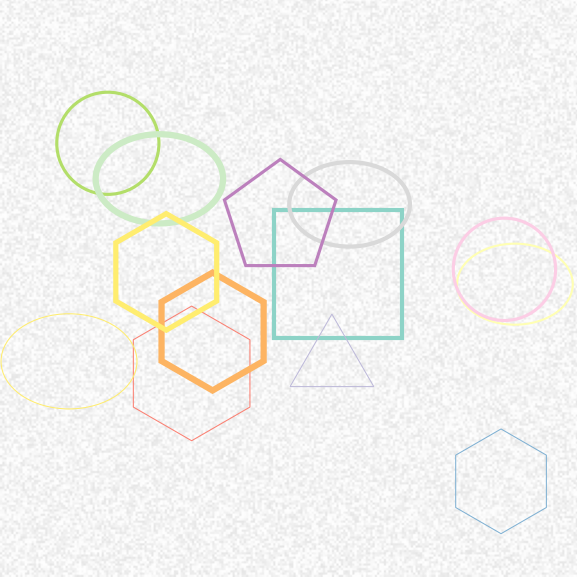[{"shape": "square", "thickness": 2, "radius": 0.55, "center": [0.585, 0.525]}, {"shape": "oval", "thickness": 1, "radius": 0.5, "center": [0.892, 0.507]}, {"shape": "triangle", "thickness": 0.5, "radius": 0.42, "center": [0.575, 0.372]}, {"shape": "hexagon", "thickness": 0.5, "radius": 0.58, "center": [0.332, 0.353]}, {"shape": "hexagon", "thickness": 0.5, "radius": 0.45, "center": [0.868, 0.166]}, {"shape": "hexagon", "thickness": 3, "radius": 0.51, "center": [0.368, 0.425]}, {"shape": "circle", "thickness": 1.5, "radius": 0.44, "center": [0.187, 0.751]}, {"shape": "circle", "thickness": 1.5, "radius": 0.44, "center": [0.873, 0.533]}, {"shape": "oval", "thickness": 2, "radius": 0.52, "center": [0.605, 0.645]}, {"shape": "pentagon", "thickness": 1.5, "radius": 0.51, "center": [0.485, 0.621]}, {"shape": "oval", "thickness": 3, "radius": 0.55, "center": [0.276, 0.689]}, {"shape": "oval", "thickness": 0.5, "radius": 0.59, "center": [0.12, 0.373]}, {"shape": "hexagon", "thickness": 2.5, "radius": 0.5, "center": [0.288, 0.528]}]